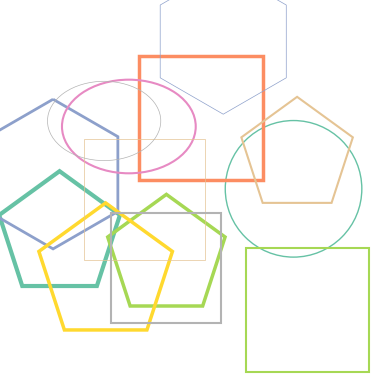[{"shape": "pentagon", "thickness": 3, "radius": 0.82, "center": [0.155, 0.39]}, {"shape": "circle", "thickness": 1, "radius": 0.89, "center": [0.762, 0.51]}, {"shape": "square", "thickness": 2.5, "radius": 0.81, "center": [0.523, 0.693]}, {"shape": "hexagon", "thickness": 0.5, "radius": 0.95, "center": [0.58, 0.892]}, {"shape": "hexagon", "thickness": 2, "radius": 0.97, "center": [0.138, 0.548]}, {"shape": "oval", "thickness": 1.5, "radius": 0.87, "center": [0.335, 0.671]}, {"shape": "square", "thickness": 1.5, "radius": 0.8, "center": [0.799, 0.194]}, {"shape": "pentagon", "thickness": 2.5, "radius": 0.8, "center": [0.432, 0.335]}, {"shape": "pentagon", "thickness": 2.5, "radius": 0.91, "center": [0.274, 0.291]}, {"shape": "pentagon", "thickness": 1.5, "radius": 0.76, "center": [0.772, 0.596]}, {"shape": "square", "thickness": 0.5, "radius": 0.79, "center": [0.376, 0.482]}, {"shape": "square", "thickness": 1.5, "radius": 0.71, "center": [0.432, 0.303]}, {"shape": "oval", "thickness": 0.5, "radius": 0.74, "center": [0.27, 0.686]}]